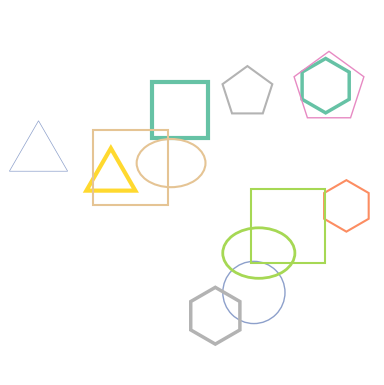[{"shape": "hexagon", "thickness": 2.5, "radius": 0.35, "center": [0.846, 0.777]}, {"shape": "square", "thickness": 3, "radius": 0.36, "center": [0.467, 0.715]}, {"shape": "hexagon", "thickness": 1.5, "radius": 0.33, "center": [0.9, 0.465]}, {"shape": "triangle", "thickness": 0.5, "radius": 0.44, "center": [0.1, 0.599]}, {"shape": "circle", "thickness": 1, "radius": 0.4, "center": [0.659, 0.24]}, {"shape": "pentagon", "thickness": 1, "radius": 0.48, "center": [0.855, 0.771]}, {"shape": "oval", "thickness": 2, "radius": 0.47, "center": [0.672, 0.343]}, {"shape": "square", "thickness": 1.5, "radius": 0.48, "center": [0.748, 0.412]}, {"shape": "triangle", "thickness": 3, "radius": 0.37, "center": [0.288, 0.542]}, {"shape": "oval", "thickness": 1.5, "radius": 0.45, "center": [0.444, 0.576]}, {"shape": "square", "thickness": 1.5, "radius": 0.49, "center": [0.34, 0.564]}, {"shape": "pentagon", "thickness": 1.5, "radius": 0.34, "center": [0.643, 0.76]}, {"shape": "hexagon", "thickness": 2.5, "radius": 0.37, "center": [0.559, 0.18]}]